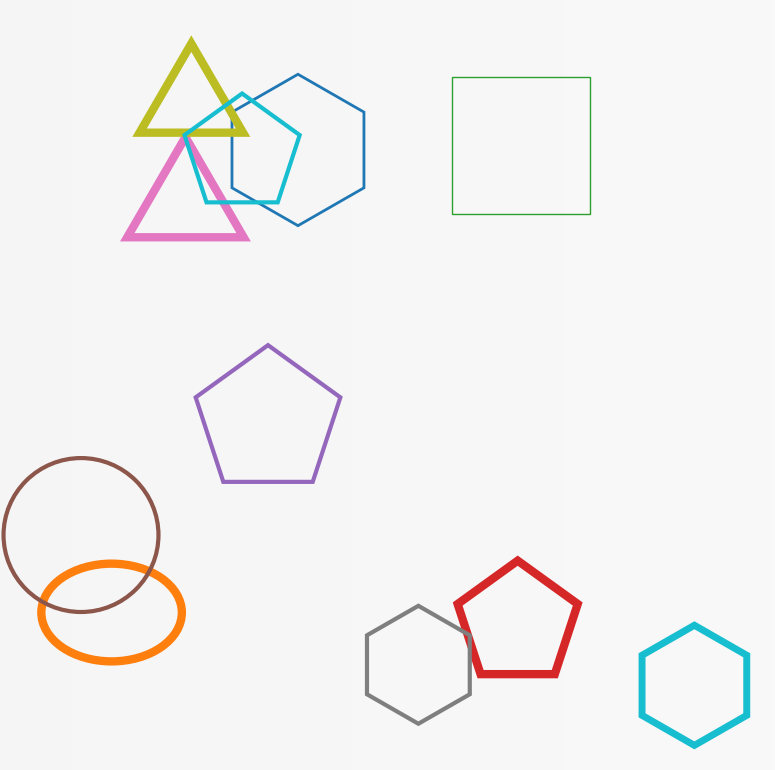[{"shape": "hexagon", "thickness": 1, "radius": 0.49, "center": [0.384, 0.805]}, {"shape": "oval", "thickness": 3, "radius": 0.45, "center": [0.144, 0.205]}, {"shape": "square", "thickness": 0.5, "radius": 0.44, "center": [0.672, 0.811]}, {"shape": "pentagon", "thickness": 3, "radius": 0.41, "center": [0.668, 0.19]}, {"shape": "pentagon", "thickness": 1.5, "radius": 0.49, "center": [0.346, 0.454]}, {"shape": "circle", "thickness": 1.5, "radius": 0.5, "center": [0.105, 0.305]}, {"shape": "triangle", "thickness": 3, "radius": 0.43, "center": [0.239, 0.735]}, {"shape": "hexagon", "thickness": 1.5, "radius": 0.38, "center": [0.54, 0.137]}, {"shape": "triangle", "thickness": 3, "radius": 0.39, "center": [0.247, 0.866]}, {"shape": "pentagon", "thickness": 1.5, "radius": 0.39, "center": [0.312, 0.8]}, {"shape": "hexagon", "thickness": 2.5, "radius": 0.39, "center": [0.896, 0.11]}]